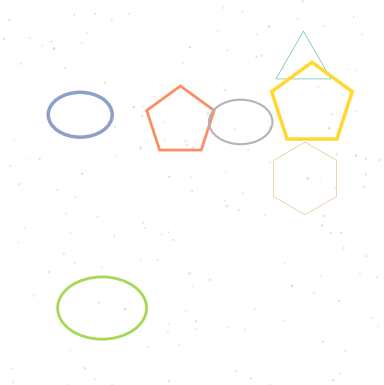[{"shape": "triangle", "thickness": 0.5, "radius": 0.41, "center": [0.788, 0.836]}, {"shape": "pentagon", "thickness": 2, "radius": 0.46, "center": [0.469, 0.685]}, {"shape": "oval", "thickness": 2.5, "radius": 0.42, "center": [0.208, 0.702]}, {"shape": "oval", "thickness": 2, "radius": 0.58, "center": [0.265, 0.2]}, {"shape": "pentagon", "thickness": 2.5, "radius": 0.55, "center": [0.81, 0.728]}, {"shape": "hexagon", "thickness": 0.5, "radius": 0.47, "center": [0.792, 0.537]}, {"shape": "oval", "thickness": 1.5, "radius": 0.41, "center": [0.625, 0.683]}]